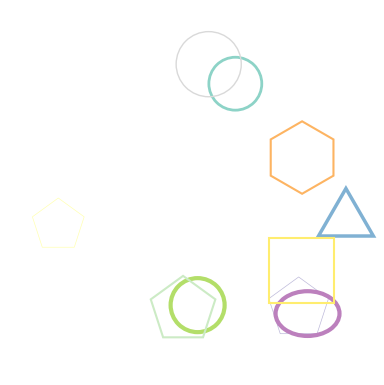[{"shape": "circle", "thickness": 2, "radius": 0.34, "center": [0.611, 0.783]}, {"shape": "pentagon", "thickness": 0.5, "radius": 0.35, "center": [0.151, 0.415]}, {"shape": "pentagon", "thickness": 0.5, "radius": 0.41, "center": [0.776, 0.199]}, {"shape": "triangle", "thickness": 2.5, "radius": 0.41, "center": [0.899, 0.428]}, {"shape": "hexagon", "thickness": 1.5, "radius": 0.47, "center": [0.785, 0.591]}, {"shape": "circle", "thickness": 3, "radius": 0.35, "center": [0.513, 0.207]}, {"shape": "circle", "thickness": 1, "radius": 0.42, "center": [0.542, 0.833]}, {"shape": "oval", "thickness": 3, "radius": 0.42, "center": [0.799, 0.186]}, {"shape": "pentagon", "thickness": 1.5, "radius": 0.44, "center": [0.476, 0.195]}, {"shape": "square", "thickness": 1.5, "radius": 0.42, "center": [0.782, 0.297]}]